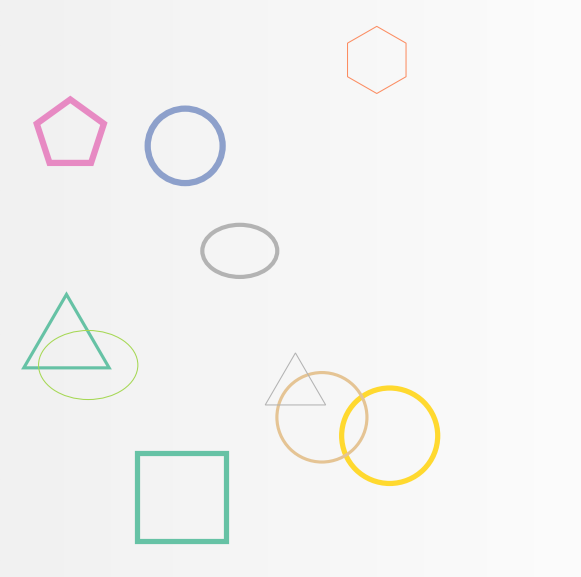[{"shape": "triangle", "thickness": 1.5, "radius": 0.42, "center": [0.114, 0.405]}, {"shape": "square", "thickness": 2.5, "radius": 0.38, "center": [0.312, 0.138]}, {"shape": "hexagon", "thickness": 0.5, "radius": 0.29, "center": [0.648, 0.895]}, {"shape": "circle", "thickness": 3, "radius": 0.32, "center": [0.319, 0.747]}, {"shape": "pentagon", "thickness": 3, "radius": 0.3, "center": [0.121, 0.766]}, {"shape": "oval", "thickness": 0.5, "radius": 0.43, "center": [0.152, 0.367]}, {"shape": "circle", "thickness": 2.5, "radius": 0.41, "center": [0.67, 0.245]}, {"shape": "circle", "thickness": 1.5, "radius": 0.39, "center": [0.554, 0.277]}, {"shape": "triangle", "thickness": 0.5, "radius": 0.3, "center": [0.508, 0.328]}, {"shape": "oval", "thickness": 2, "radius": 0.32, "center": [0.413, 0.565]}]